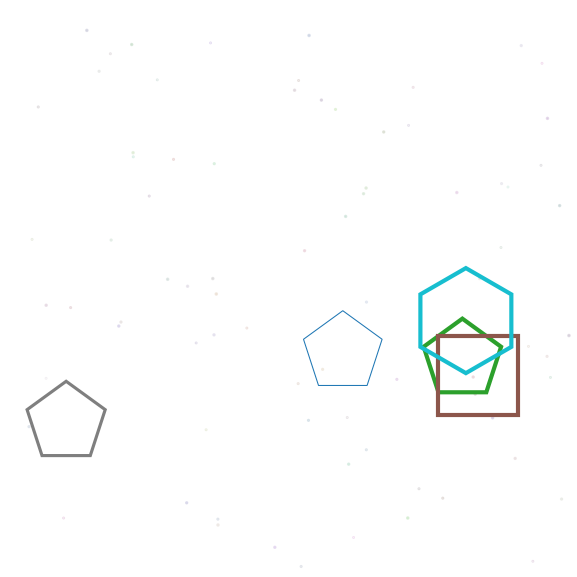[{"shape": "pentagon", "thickness": 0.5, "radius": 0.36, "center": [0.594, 0.39]}, {"shape": "pentagon", "thickness": 2, "radius": 0.35, "center": [0.801, 0.377]}, {"shape": "square", "thickness": 2, "radius": 0.34, "center": [0.828, 0.349]}, {"shape": "pentagon", "thickness": 1.5, "radius": 0.36, "center": [0.115, 0.268]}, {"shape": "hexagon", "thickness": 2, "radius": 0.45, "center": [0.807, 0.444]}]